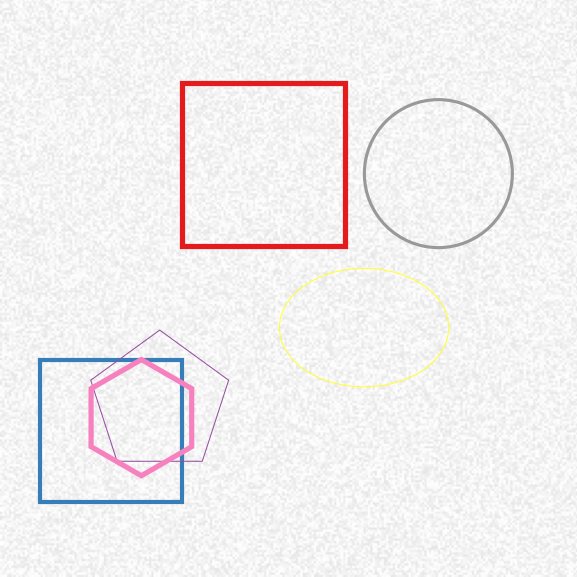[{"shape": "square", "thickness": 2.5, "radius": 0.71, "center": [0.456, 0.715]}, {"shape": "square", "thickness": 2, "radius": 0.61, "center": [0.191, 0.254]}, {"shape": "pentagon", "thickness": 0.5, "radius": 0.63, "center": [0.277, 0.302]}, {"shape": "oval", "thickness": 0.5, "radius": 0.73, "center": [0.63, 0.432]}, {"shape": "hexagon", "thickness": 2.5, "radius": 0.5, "center": [0.245, 0.276]}, {"shape": "circle", "thickness": 1.5, "radius": 0.64, "center": [0.759, 0.698]}]